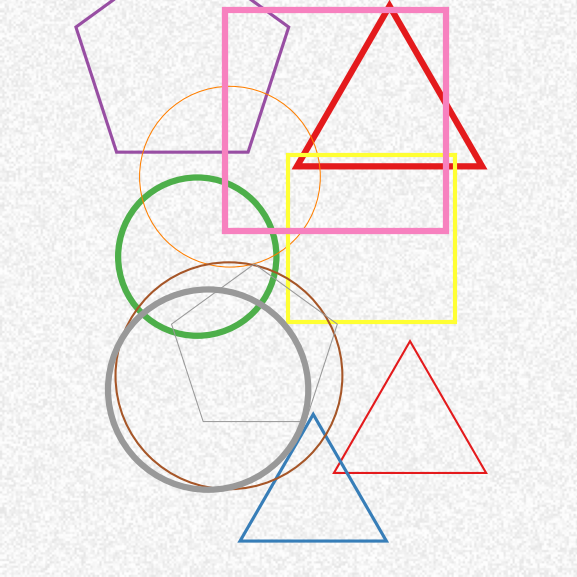[{"shape": "triangle", "thickness": 3, "radius": 0.93, "center": [0.675, 0.804]}, {"shape": "triangle", "thickness": 1, "radius": 0.76, "center": [0.71, 0.256]}, {"shape": "triangle", "thickness": 1.5, "radius": 0.73, "center": [0.542, 0.135]}, {"shape": "circle", "thickness": 3, "radius": 0.69, "center": [0.342, 0.555]}, {"shape": "pentagon", "thickness": 1.5, "radius": 0.97, "center": [0.316, 0.892]}, {"shape": "circle", "thickness": 0.5, "radius": 0.78, "center": [0.398, 0.693]}, {"shape": "square", "thickness": 2, "radius": 0.72, "center": [0.643, 0.586]}, {"shape": "circle", "thickness": 1, "radius": 0.98, "center": [0.396, 0.348]}, {"shape": "square", "thickness": 3, "radius": 0.96, "center": [0.58, 0.791]}, {"shape": "pentagon", "thickness": 0.5, "radius": 0.75, "center": [0.441, 0.391]}, {"shape": "circle", "thickness": 3, "radius": 0.87, "center": [0.36, 0.325]}]